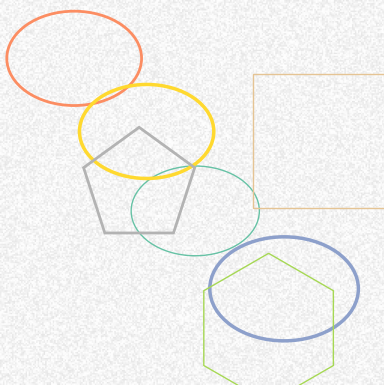[{"shape": "oval", "thickness": 1, "radius": 0.83, "center": [0.507, 0.452]}, {"shape": "oval", "thickness": 2, "radius": 0.88, "center": [0.193, 0.848]}, {"shape": "oval", "thickness": 2.5, "radius": 0.96, "center": [0.738, 0.25]}, {"shape": "hexagon", "thickness": 1, "radius": 0.97, "center": [0.698, 0.148]}, {"shape": "oval", "thickness": 2.5, "radius": 0.87, "center": [0.381, 0.658]}, {"shape": "square", "thickness": 1, "radius": 0.87, "center": [0.83, 0.634]}, {"shape": "pentagon", "thickness": 2, "radius": 0.76, "center": [0.361, 0.518]}]